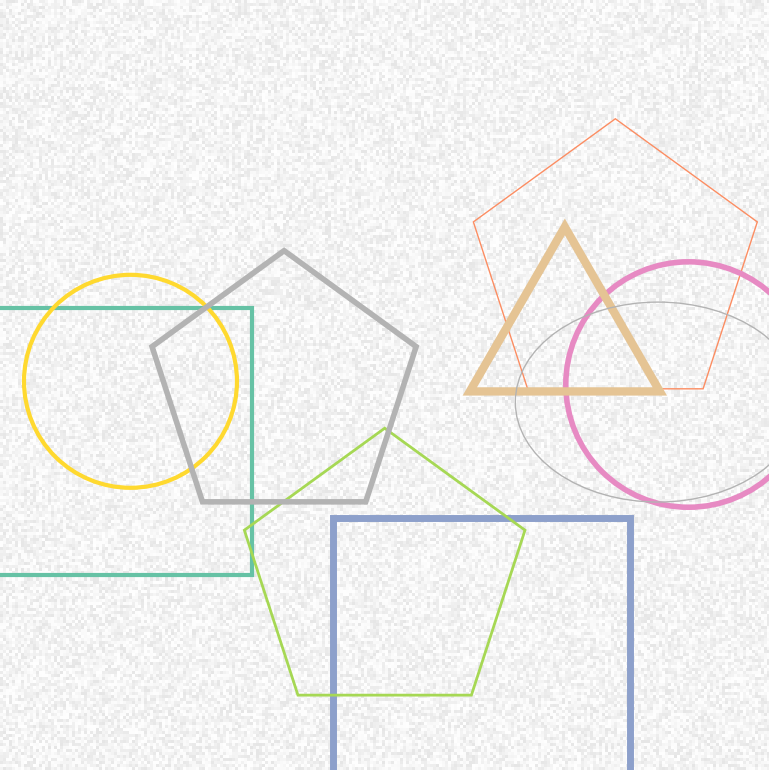[{"shape": "square", "thickness": 1.5, "radius": 0.87, "center": [0.154, 0.427]}, {"shape": "pentagon", "thickness": 0.5, "radius": 0.97, "center": [0.799, 0.652]}, {"shape": "square", "thickness": 2.5, "radius": 0.97, "center": [0.625, 0.134]}, {"shape": "circle", "thickness": 2, "radius": 0.8, "center": [0.894, 0.501]}, {"shape": "pentagon", "thickness": 1, "radius": 0.96, "center": [0.5, 0.252]}, {"shape": "circle", "thickness": 1.5, "radius": 0.69, "center": [0.169, 0.505]}, {"shape": "triangle", "thickness": 3, "radius": 0.71, "center": [0.734, 0.563]}, {"shape": "pentagon", "thickness": 2, "radius": 0.9, "center": [0.369, 0.494]}, {"shape": "oval", "thickness": 0.5, "radius": 0.93, "center": [0.855, 0.478]}]